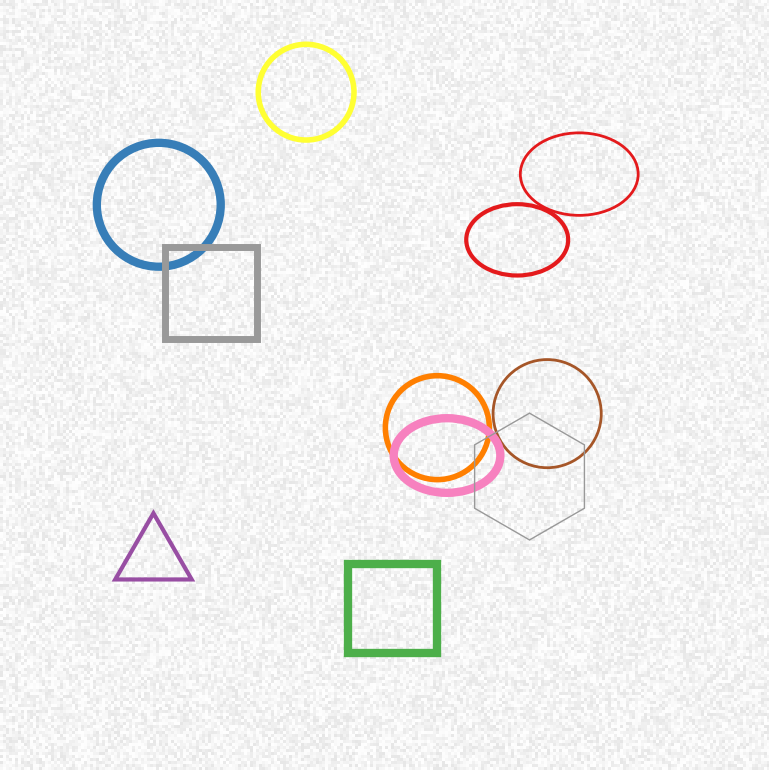[{"shape": "oval", "thickness": 1, "radius": 0.38, "center": [0.752, 0.774]}, {"shape": "oval", "thickness": 1.5, "radius": 0.33, "center": [0.672, 0.689]}, {"shape": "circle", "thickness": 3, "radius": 0.4, "center": [0.206, 0.734]}, {"shape": "square", "thickness": 3, "radius": 0.29, "center": [0.51, 0.21]}, {"shape": "triangle", "thickness": 1.5, "radius": 0.29, "center": [0.199, 0.276]}, {"shape": "circle", "thickness": 2, "radius": 0.34, "center": [0.568, 0.445]}, {"shape": "circle", "thickness": 2, "radius": 0.31, "center": [0.398, 0.88]}, {"shape": "circle", "thickness": 1, "radius": 0.35, "center": [0.711, 0.463]}, {"shape": "oval", "thickness": 3, "radius": 0.35, "center": [0.581, 0.408]}, {"shape": "hexagon", "thickness": 0.5, "radius": 0.41, "center": [0.688, 0.381]}, {"shape": "square", "thickness": 2.5, "radius": 0.3, "center": [0.274, 0.62]}]